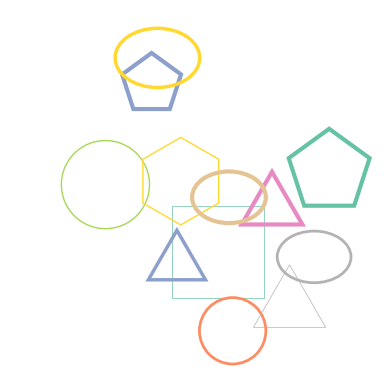[{"shape": "square", "thickness": 0.5, "radius": 0.6, "center": [0.567, 0.345]}, {"shape": "pentagon", "thickness": 3, "radius": 0.55, "center": [0.855, 0.555]}, {"shape": "circle", "thickness": 2, "radius": 0.43, "center": [0.604, 0.141]}, {"shape": "pentagon", "thickness": 3, "radius": 0.4, "center": [0.394, 0.782]}, {"shape": "triangle", "thickness": 2.5, "radius": 0.43, "center": [0.46, 0.316]}, {"shape": "triangle", "thickness": 3, "radius": 0.46, "center": [0.706, 0.462]}, {"shape": "circle", "thickness": 1, "radius": 0.57, "center": [0.274, 0.52]}, {"shape": "hexagon", "thickness": 1, "radius": 0.57, "center": [0.47, 0.529]}, {"shape": "oval", "thickness": 2.5, "radius": 0.55, "center": [0.409, 0.85]}, {"shape": "oval", "thickness": 3, "radius": 0.48, "center": [0.595, 0.488]}, {"shape": "oval", "thickness": 2, "radius": 0.48, "center": [0.816, 0.333]}, {"shape": "triangle", "thickness": 0.5, "radius": 0.54, "center": [0.752, 0.204]}]